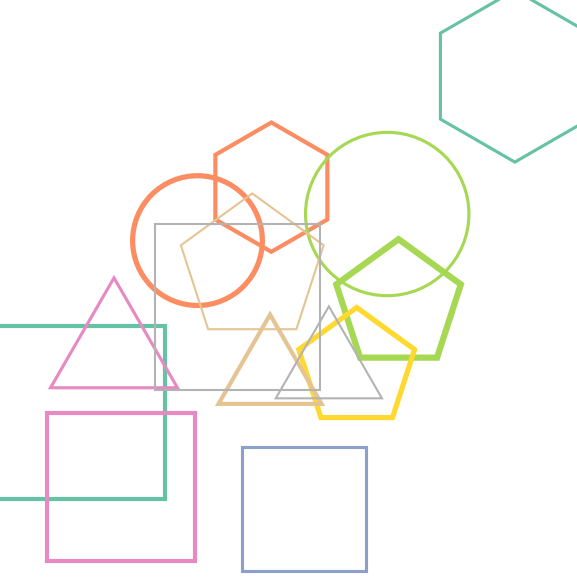[{"shape": "hexagon", "thickness": 1.5, "radius": 0.74, "center": [0.892, 0.867]}, {"shape": "square", "thickness": 2, "radius": 0.75, "center": [0.136, 0.285]}, {"shape": "hexagon", "thickness": 2, "radius": 0.56, "center": [0.47, 0.675]}, {"shape": "circle", "thickness": 2.5, "radius": 0.56, "center": [0.342, 0.583]}, {"shape": "square", "thickness": 1.5, "radius": 0.53, "center": [0.527, 0.118]}, {"shape": "square", "thickness": 2, "radius": 0.64, "center": [0.21, 0.156]}, {"shape": "triangle", "thickness": 1.5, "radius": 0.63, "center": [0.197, 0.391]}, {"shape": "pentagon", "thickness": 3, "radius": 0.57, "center": [0.69, 0.472]}, {"shape": "circle", "thickness": 1.5, "radius": 0.71, "center": [0.671, 0.629]}, {"shape": "pentagon", "thickness": 2.5, "radius": 0.53, "center": [0.618, 0.361]}, {"shape": "triangle", "thickness": 2, "radius": 0.52, "center": [0.468, 0.351]}, {"shape": "pentagon", "thickness": 1, "radius": 0.65, "center": [0.437, 0.534]}, {"shape": "square", "thickness": 1, "radius": 0.72, "center": [0.411, 0.467]}, {"shape": "triangle", "thickness": 1, "radius": 0.53, "center": [0.569, 0.362]}]